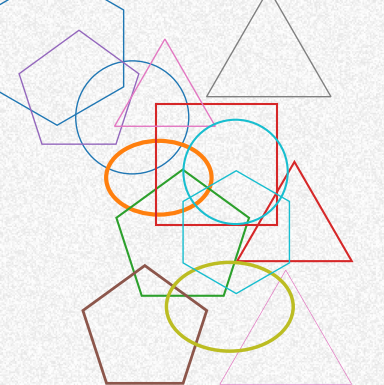[{"shape": "circle", "thickness": 1, "radius": 0.73, "center": [0.343, 0.695]}, {"shape": "hexagon", "thickness": 1, "radius": 1.0, "center": [0.148, 0.874]}, {"shape": "oval", "thickness": 3, "radius": 0.68, "center": [0.413, 0.538]}, {"shape": "pentagon", "thickness": 1.5, "radius": 0.91, "center": [0.475, 0.378]}, {"shape": "triangle", "thickness": 1.5, "radius": 0.86, "center": [0.765, 0.408]}, {"shape": "square", "thickness": 1.5, "radius": 0.79, "center": [0.563, 0.574]}, {"shape": "pentagon", "thickness": 1, "radius": 0.82, "center": [0.205, 0.758]}, {"shape": "pentagon", "thickness": 2, "radius": 0.85, "center": [0.376, 0.141]}, {"shape": "triangle", "thickness": 1, "radius": 0.76, "center": [0.428, 0.748]}, {"shape": "triangle", "thickness": 0.5, "radius": 0.99, "center": [0.742, 0.101]}, {"shape": "triangle", "thickness": 1, "radius": 0.93, "center": [0.698, 0.842]}, {"shape": "oval", "thickness": 2.5, "radius": 0.82, "center": [0.597, 0.203]}, {"shape": "hexagon", "thickness": 1, "radius": 0.8, "center": [0.614, 0.397]}, {"shape": "circle", "thickness": 1.5, "radius": 0.68, "center": [0.612, 0.554]}]